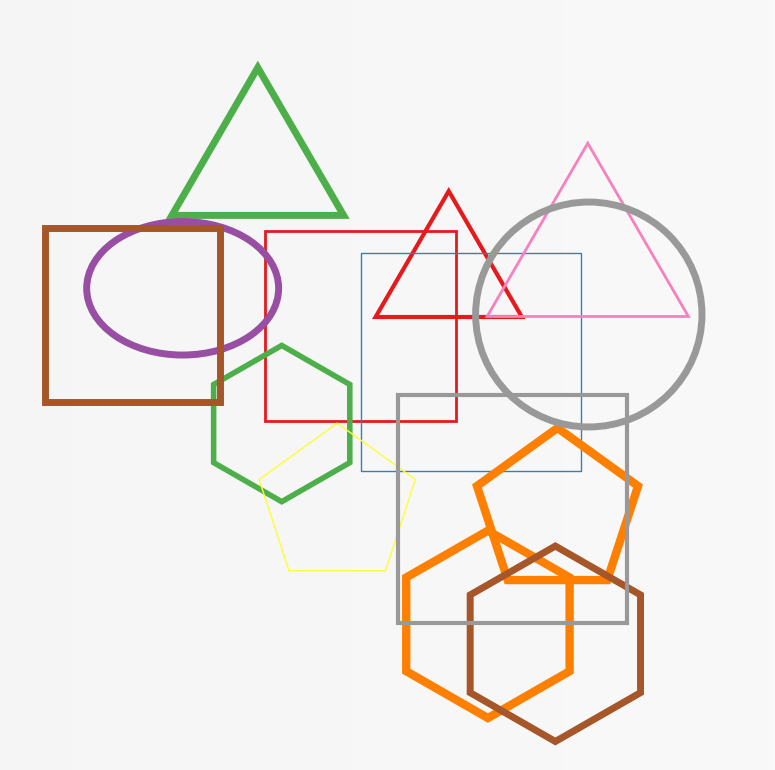[{"shape": "triangle", "thickness": 1.5, "radius": 0.54, "center": [0.579, 0.643]}, {"shape": "square", "thickness": 1, "radius": 0.62, "center": [0.465, 0.577]}, {"shape": "square", "thickness": 0.5, "radius": 0.71, "center": [0.607, 0.53]}, {"shape": "triangle", "thickness": 2.5, "radius": 0.64, "center": [0.333, 0.784]}, {"shape": "hexagon", "thickness": 2, "radius": 0.51, "center": [0.364, 0.45]}, {"shape": "oval", "thickness": 2.5, "radius": 0.62, "center": [0.236, 0.626]}, {"shape": "pentagon", "thickness": 3, "radius": 0.55, "center": [0.719, 0.335]}, {"shape": "hexagon", "thickness": 3, "radius": 0.61, "center": [0.63, 0.189]}, {"shape": "pentagon", "thickness": 0.5, "radius": 0.53, "center": [0.435, 0.345]}, {"shape": "square", "thickness": 2.5, "radius": 0.56, "center": [0.171, 0.591]}, {"shape": "hexagon", "thickness": 2.5, "radius": 0.63, "center": [0.717, 0.164]}, {"shape": "triangle", "thickness": 1, "radius": 0.75, "center": [0.758, 0.664]}, {"shape": "square", "thickness": 1.5, "radius": 0.74, "center": [0.661, 0.339]}, {"shape": "circle", "thickness": 2.5, "radius": 0.73, "center": [0.76, 0.592]}]